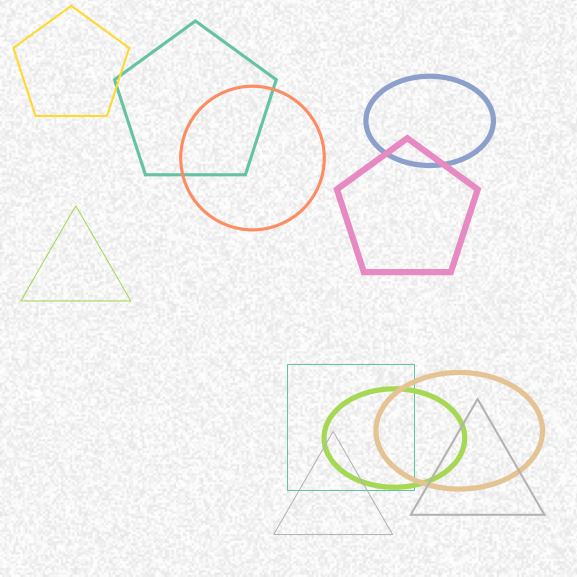[{"shape": "pentagon", "thickness": 1.5, "radius": 0.74, "center": [0.338, 0.816]}, {"shape": "square", "thickness": 0.5, "radius": 0.55, "center": [0.608, 0.26]}, {"shape": "circle", "thickness": 1.5, "radius": 0.62, "center": [0.437, 0.725]}, {"shape": "oval", "thickness": 2.5, "radius": 0.55, "center": [0.744, 0.79]}, {"shape": "pentagon", "thickness": 3, "radius": 0.64, "center": [0.705, 0.632]}, {"shape": "triangle", "thickness": 0.5, "radius": 0.55, "center": [0.131, 0.533]}, {"shape": "oval", "thickness": 2.5, "radius": 0.61, "center": [0.683, 0.241]}, {"shape": "pentagon", "thickness": 1, "radius": 0.53, "center": [0.123, 0.884]}, {"shape": "oval", "thickness": 2.5, "radius": 0.72, "center": [0.795, 0.253]}, {"shape": "triangle", "thickness": 0.5, "radius": 0.59, "center": [0.577, 0.133]}, {"shape": "triangle", "thickness": 1, "radius": 0.67, "center": [0.827, 0.175]}]